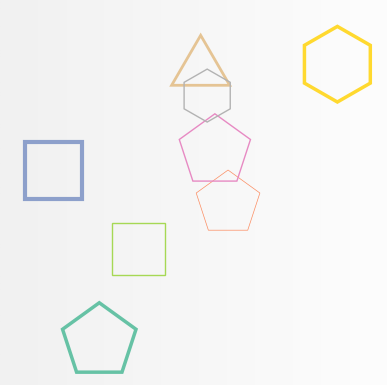[{"shape": "pentagon", "thickness": 2.5, "radius": 0.5, "center": [0.256, 0.114]}, {"shape": "pentagon", "thickness": 0.5, "radius": 0.43, "center": [0.589, 0.472]}, {"shape": "square", "thickness": 3, "radius": 0.37, "center": [0.137, 0.557]}, {"shape": "pentagon", "thickness": 1, "radius": 0.48, "center": [0.555, 0.608]}, {"shape": "square", "thickness": 1, "radius": 0.34, "center": [0.357, 0.353]}, {"shape": "hexagon", "thickness": 2.5, "radius": 0.49, "center": [0.871, 0.833]}, {"shape": "triangle", "thickness": 2, "radius": 0.43, "center": [0.518, 0.822]}, {"shape": "hexagon", "thickness": 1, "radius": 0.34, "center": [0.535, 0.752]}]